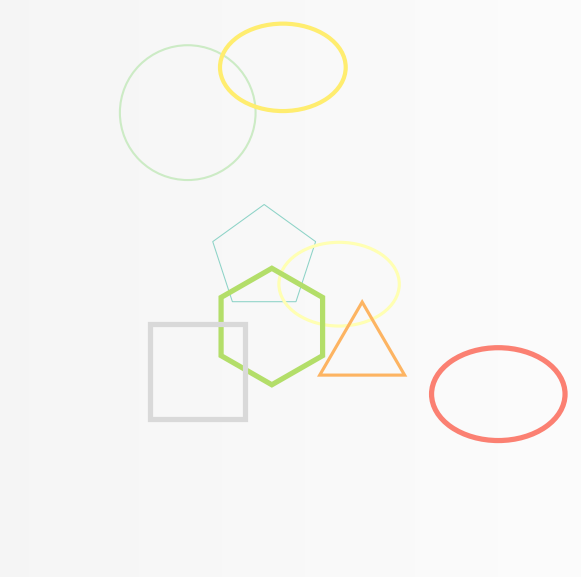[{"shape": "pentagon", "thickness": 0.5, "radius": 0.47, "center": [0.454, 0.552]}, {"shape": "oval", "thickness": 1.5, "radius": 0.52, "center": [0.583, 0.507]}, {"shape": "oval", "thickness": 2.5, "radius": 0.57, "center": [0.857, 0.317]}, {"shape": "triangle", "thickness": 1.5, "radius": 0.42, "center": [0.623, 0.392]}, {"shape": "hexagon", "thickness": 2.5, "radius": 0.5, "center": [0.468, 0.434]}, {"shape": "square", "thickness": 2.5, "radius": 0.41, "center": [0.34, 0.357]}, {"shape": "circle", "thickness": 1, "radius": 0.58, "center": [0.323, 0.804]}, {"shape": "oval", "thickness": 2, "radius": 0.54, "center": [0.487, 0.883]}]